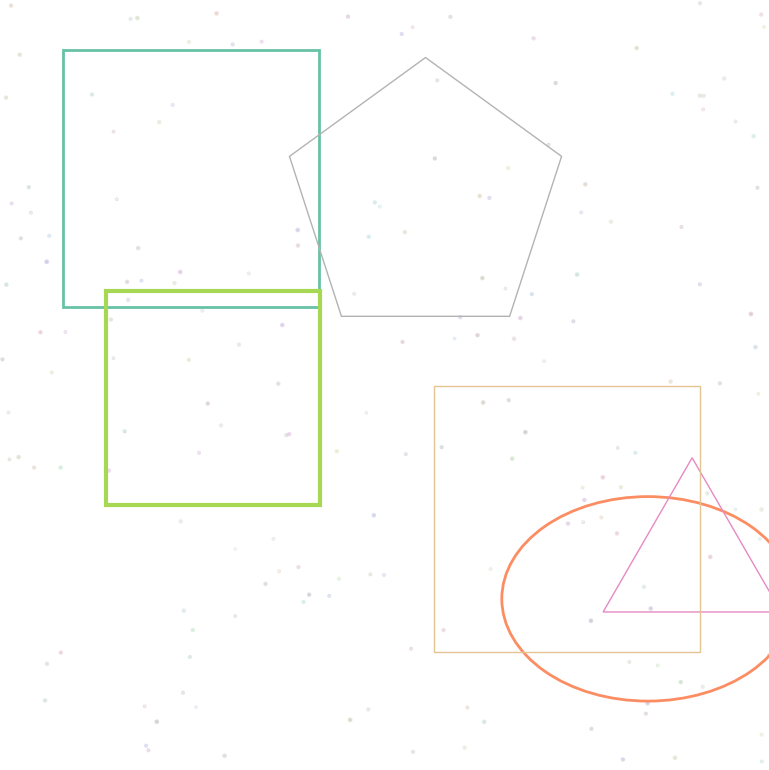[{"shape": "square", "thickness": 1, "radius": 0.83, "center": [0.248, 0.768]}, {"shape": "oval", "thickness": 1, "radius": 0.95, "center": [0.841, 0.222]}, {"shape": "triangle", "thickness": 0.5, "radius": 0.67, "center": [0.899, 0.272]}, {"shape": "square", "thickness": 1.5, "radius": 0.69, "center": [0.277, 0.483]}, {"shape": "square", "thickness": 0.5, "radius": 0.86, "center": [0.736, 0.326]}, {"shape": "pentagon", "thickness": 0.5, "radius": 0.93, "center": [0.553, 0.74]}]